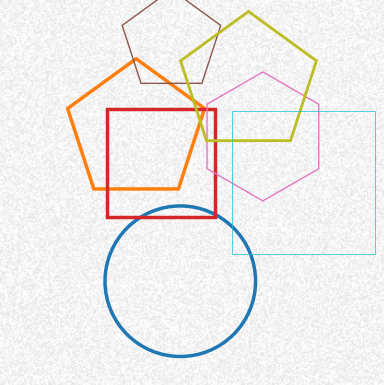[{"shape": "circle", "thickness": 2.5, "radius": 0.98, "center": [0.468, 0.27]}, {"shape": "pentagon", "thickness": 2.5, "radius": 0.93, "center": [0.354, 0.66]}, {"shape": "square", "thickness": 2.5, "radius": 0.7, "center": [0.419, 0.577]}, {"shape": "pentagon", "thickness": 1, "radius": 0.67, "center": [0.445, 0.892]}, {"shape": "hexagon", "thickness": 1, "radius": 0.84, "center": [0.683, 0.646]}, {"shape": "pentagon", "thickness": 2, "radius": 0.93, "center": [0.645, 0.785]}, {"shape": "square", "thickness": 0.5, "radius": 0.93, "center": [0.788, 0.526]}]